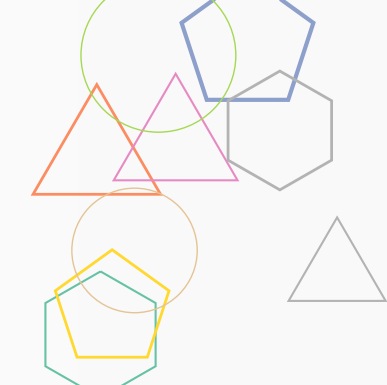[{"shape": "hexagon", "thickness": 1.5, "radius": 0.82, "center": [0.259, 0.131]}, {"shape": "triangle", "thickness": 2, "radius": 0.95, "center": [0.25, 0.59]}, {"shape": "pentagon", "thickness": 3, "radius": 0.89, "center": [0.639, 0.885]}, {"shape": "triangle", "thickness": 1.5, "radius": 0.92, "center": [0.453, 0.624]}, {"shape": "circle", "thickness": 1, "radius": 1.0, "center": [0.409, 0.856]}, {"shape": "pentagon", "thickness": 2, "radius": 0.77, "center": [0.289, 0.197]}, {"shape": "circle", "thickness": 1, "radius": 0.81, "center": [0.347, 0.349]}, {"shape": "hexagon", "thickness": 2, "radius": 0.77, "center": [0.722, 0.661]}, {"shape": "triangle", "thickness": 1.5, "radius": 0.72, "center": [0.87, 0.291]}]